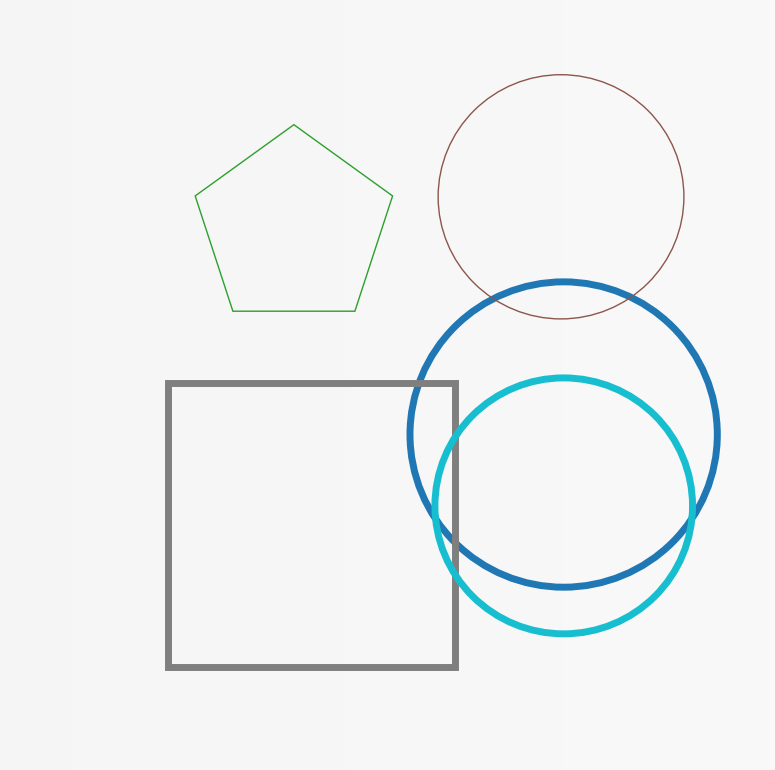[{"shape": "circle", "thickness": 2.5, "radius": 0.99, "center": [0.727, 0.436]}, {"shape": "pentagon", "thickness": 0.5, "radius": 0.67, "center": [0.379, 0.704]}, {"shape": "circle", "thickness": 0.5, "radius": 0.79, "center": [0.724, 0.744]}, {"shape": "square", "thickness": 2.5, "radius": 0.92, "center": [0.402, 0.318]}, {"shape": "circle", "thickness": 2.5, "radius": 0.83, "center": [0.727, 0.343]}]